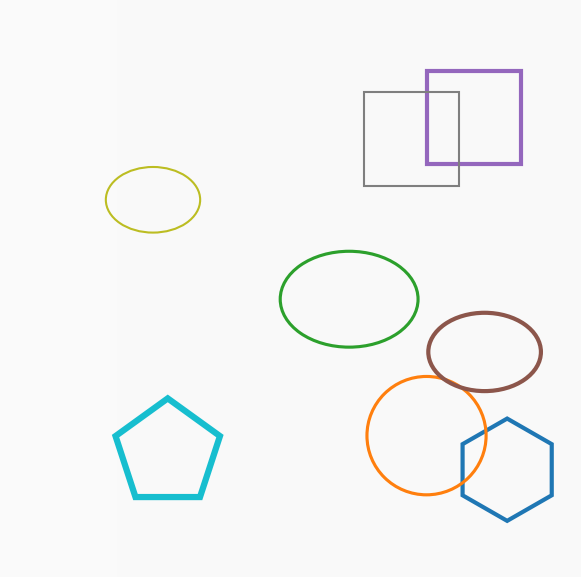[{"shape": "hexagon", "thickness": 2, "radius": 0.44, "center": [0.873, 0.186]}, {"shape": "circle", "thickness": 1.5, "radius": 0.51, "center": [0.734, 0.245]}, {"shape": "oval", "thickness": 1.5, "radius": 0.59, "center": [0.601, 0.481]}, {"shape": "square", "thickness": 2, "radius": 0.4, "center": [0.815, 0.796]}, {"shape": "oval", "thickness": 2, "radius": 0.48, "center": [0.834, 0.39]}, {"shape": "square", "thickness": 1, "radius": 0.41, "center": [0.708, 0.758]}, {"shape": "oval", "thickness": 1, "radius": 0.41, "center": [0.263, 0.653]}, {"shape": "pentagon", "thickness": 3, "radius": 0.47, "center": [0.289, 0.215]}]